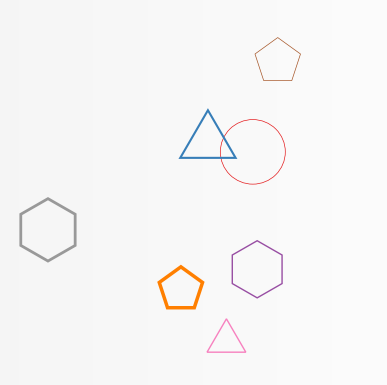[{"shape": "circle", "thickness": 0.5, "radius": 0.42, "center": [0.652, 0.606]}, {"shape": "triangle", "thickness": 1.5, "radius": 0.41, "center": [0.537, 0.631]}, {"shape": "hexagon", "thickness": 1, "radius": 0.37, "center": [0.664, 0.301]}, {"shape": "pentagon", "thickness": 2.5, "radius": 0.29, "center": [0.467, 0.248]}, {"shape": "pentagon", "thickness": 0.5, "radius": 0.31, "center": [0.717, 0.841]}, {"shape": "triangle", "thickness": 1, "radius": 0.29, "center": [0.584, 0.114]}, {"shape": "hexagon", "thickness": 2, "radius": 0.41, "center": [0.124, 0.403]}]